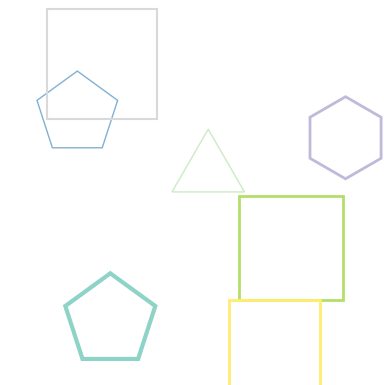[{"shape": "pentagon", "thickness": 3, "radius": 0.61, "center": [0.287, 0.167]}, {"shape": "hexagon", "thickness": 2, "radius": 0.53, "center": [0.898, 0.642]}, {"shape": "pentagon", "thickness": 1, "radius": 0.55, "center": [0.201, 0.705]}, {"shape": "square", "thickness": 2, "radius": 0.68, "center": [0.755, 0.356]}, {"shape": "square", "thickness": 1.5, "radius": 0.72, "center": [0.265, 0.833]}, {"shape": "triangle", "thickness": 1, "radius": 0.54, "center": [0.541, 0.556]}, {"shape": "square", "thickness": 2, "radius": 0.59, "center": [0.712, 0.101]}]